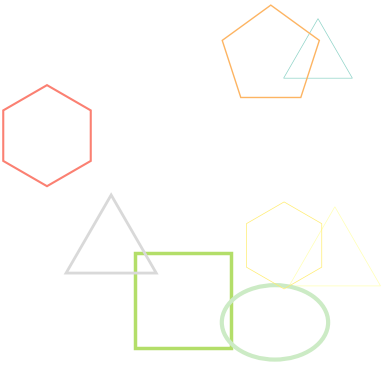[{"shape": "triangle", "thickness": 0.5, "radius": 0.52, "center": [0.826, 0.848]}, {"shape": "triangle", "thickness": 0.5, "radius": 0.69, "center": [0.87, 0.326]}, {"shape": "hexagon", "thickness": 1.5, "radius": 0.66, "center": [0.122, 0.648]}, {"shape": "pentagon", "thickness": 1, "radius": 0.66, "center": [0.703, 0.854]}, {"shape": "square", "thickness": 2.5, "radius": 0.62, "center": [0.475, 0.219]}, {"shape": "triangle", "thickness": 2, "radius": 0.68, "center": [0.289, 0.358]}, {"shape": "oval", "thickness": 3, "radius": 0.69, "center": [0.714, 0.163]}, {"shape": "hexagon", "thickness": 0.5, "radius": 0.56, "center": [0.738, 0.363]}]